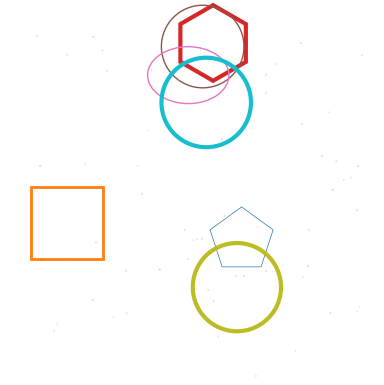[{"shape": "pentagon", "thickness": 0.5, "radius": 0.43, "center": [0.628, 0.376]}, {"shape": "square", "thickness": 2, "radius": 0.46, "center": [0.173, 0.42]}, {"shape": "hexagon", "thickness": 3, "radius": 0.49, "center": [0.554, 0.888]}, {"shape": "circle", "thickness": 1, "radius": 0.54, "center": [0.526, 0.879]}, {"shape": "oval", "thickness": 1, "radius": 0.53, "center": [0.489, 0.805]}, {"shape": "circle", "thickness": 3, "radius": 0.57, "center": [0.615, 0.254]}, {"shape": "circle", "thickness": 3, "radius": 0.58, "center": [0.536, 0.734]}]